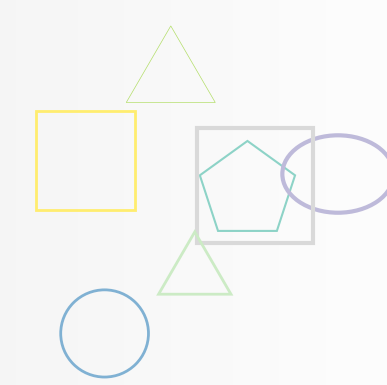[{"shape": "pentagon", "thickness": 1.5, "radius": 0.65, "center": [0.639, 0.505]}, {"shape": "oval", "thickness": 3, "radius": 0.72, "center": [0.872, 0.548]}, {"shape": "circle", "thickness": 2, "radius": 0.57, "center": [0.27, 0.134]}, {"shape": "triangle", "thickness": 0.5, "radius": 0.66, "center": [0.441, 0.8]}, {"shape": "square", "thickness": 3, "radius": 0.75, "center": [0.658, 0.517]}, {"shape": "triangle", "thickness": 2, "radius": 0.54, "center": [0.503, 0.29]}, {"shape": "square", "thickness": 2, "radius": 0.64, "center": [0.221, 0.583]}]